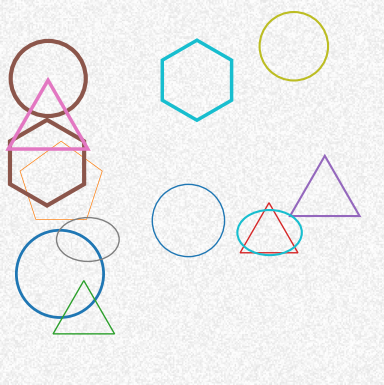[{"shape": "circle", "thickness": 2, "radius": 0.57, "center": [0.156, 0.289]}, {"shape": "circle", "thickness": 1, "radius": 0.47, "center": [0.489, 0.427]}, {"shape": "pentagon", "thickness": 0.5, "radius": 0.56, "center": [0.159, 0.521]}, {"shape": "triangle", "thickness": 1, "radius": 0.46, "center": [0.218, 0.179]}, {"shape": "triangle", "thickness": 1, "radius": 0.43, "center": [0.699, 0.387]}, {"shape": "triangle", "thickness": 1.5, "radius": 0.52, "center": [0.844, 0.491]}, {"shape": "hexagon", "thickness": 3, "radius": 0.56, "center": [0.122, 0.577]}, {"shape": "circle", "thickness": 3, "radius": 0.49, "center": [0.125, 0.796]}, {"shape": "triangle", "thickness": 2.5, "radius": 0.6, "center": [0.125, 0.673]}, {"shape": "oval", "thickness": 1, "radius": 0.41, "center": [0.228, 0.378]}, {"shape": "circle", "thickness": 1.5, "radius": 0.44, "center": [0.763, 0.88]}, {"shape": "hexagon", "thickness": 2.5, "radius": 0.52, "center": [0.512, 0.792]}, {"shape": "oval", "thickness": 1.5, "radius": 0.42, "center": [0.7, 0.396]}]